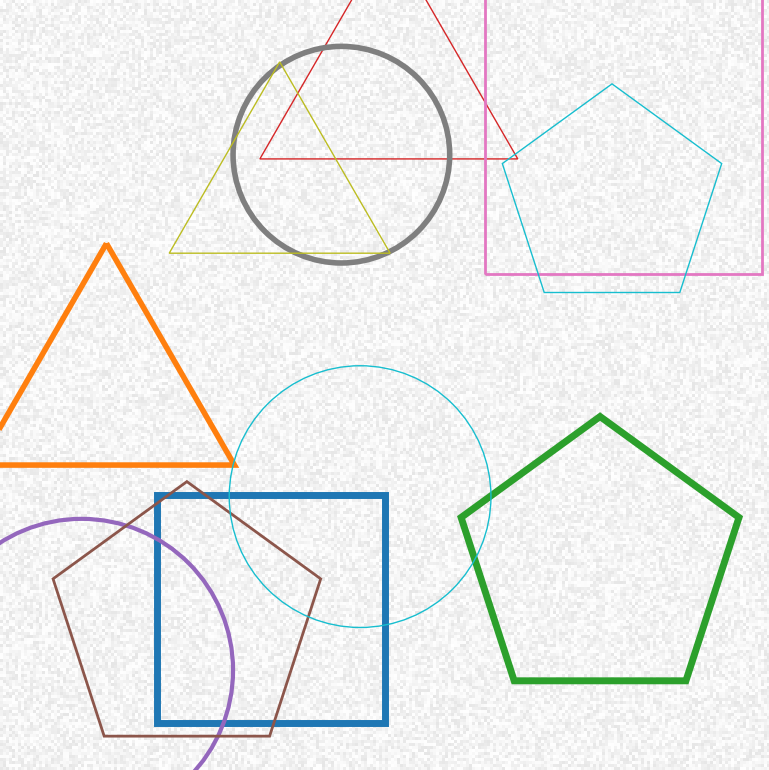[{"shape": "square", "thickness": 2.5, "radius": 0.74, "center": [0.352, 0.209]}, {"shape": "triangle", "thickness": 2, "radius": 0.96, "center": [0.138, 0.492]}, {"shape": "pentagon", "thickness": 2.5, "radius": 0.95, "center": [0.779, 0.269]}, {"shape": "triangle", "thickness": 0.5, "radius": 0.97, "center": [0.505, 0.89]}, {"shape": "circle", "thickness": 1.5, "radius": 0.98, "center": [0.106, 0.13]}, {"shape": "pentagon", "thickness": 1, "radius": 0.91, "center": [0.243, 0.192]}, {"shape": "square", "thickness": 1, "radius": 0.9, "center": [0.81, 0.824]}, {"shape": "circle", "thickness": 2, "radius": 0.7, "center": [0.443, 0.799]}, {"shape": "triangle", "thickness": 0.5, "radius": 0.83, "center": [0.363, 0.754]}, {"shape": "circle", "thickness": 0.5, "radius": 0.85, "center": [0.468, 0.355]}, {"shape": "pentagon", "thickness": 0.5, "radius": 0.75, "center": [0.795, 0.741]}]